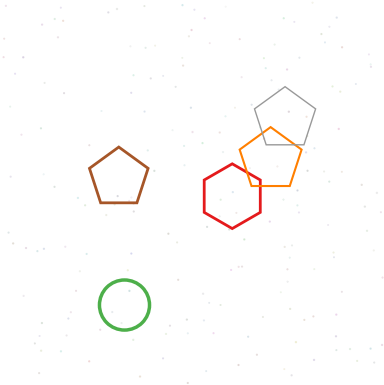[{"shape": "hexagon", "thickness": 2, "radius": 0.42, "center": [0.603, 0.49]}, {"shape": "circle", "thickness": 2.5, "radius": 0.33, "center": [0.323, 0.208]}, {"shape": "pentagon", "thickness": 1.5, "radius": 0.42, "center": [0.703, 0.585]}, {"shape": "pentagon", "thickness": 2, "radius": 0.4, "center": [0.309, 0.538]}, {"shape": "pentagon", "thickness": 1, "radius": 0.42, "center": [0.74, 0.691]}]